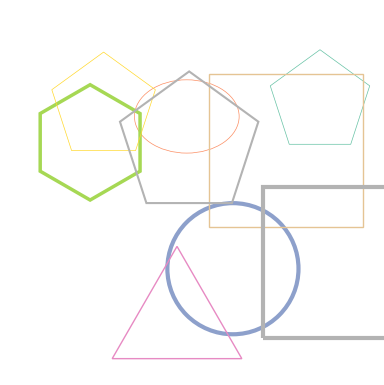[{"shape": "pentagon", "thickness": 0.5, "radius": 0.68, "center": [0.831, 0.735]}, {"shape": "oval", "thickness": 0.5, "radius": 0.68, "center": [0.485, 0.698]}, {"shape": "circle", "thickness": 3, "radius": 0.85, "center": [0.605, 0.302]}, {"shape": "triangle", "thickness": 1, "radius": 0.97, "center": [0.46, 0.166]}, {"shape": "hexagon", "thickness": 2.5, "radius": 0.75, "center": [0.234, 0.63]}, {"shape": "pentagon", "thickness": 0.5, "radius": 0.71, "center": [0.269, 0.723]}, {"shape": "square", "thickness": 1, "radius": 1.0, "center": [0.743, 0.609]}, {"shape": "square", "thickness": 3, "radius": 0.98, "center": [0.879, 0.319]}, {"shape": "pentagon", "thickness": 1.5, "radius": 0.94, "center": [0.491, 0.625]}]